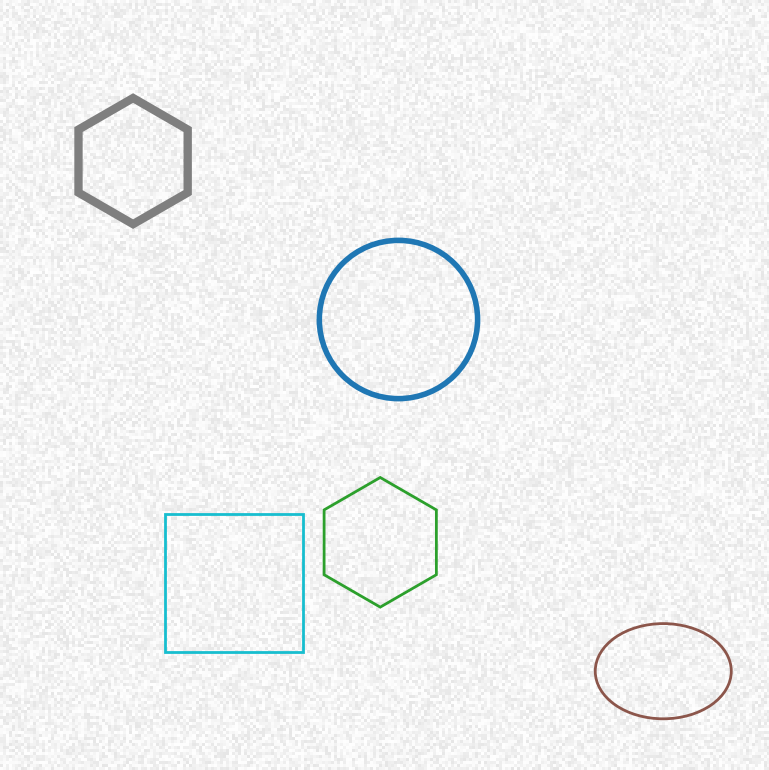[{"shape": "circle", "thickness": 2, "radius": 0.51, "center": [0.517, 0.585]}, {"shape": "hexagon", "thickness": 1, "radius": 0.42, "center": [0.494, 0.296]}, {"shape": "oval", "thickness": 1, "radius": 0.44, "center": [0.861, 0.128]}, {"shape": "hexagon", "thickness": 3, "radius": 0.41, "center": [0.173, 0.791]}, {"shape": "square", "thickness": 1, "radius": 0.45, "center": [0.304, 0.243]}]